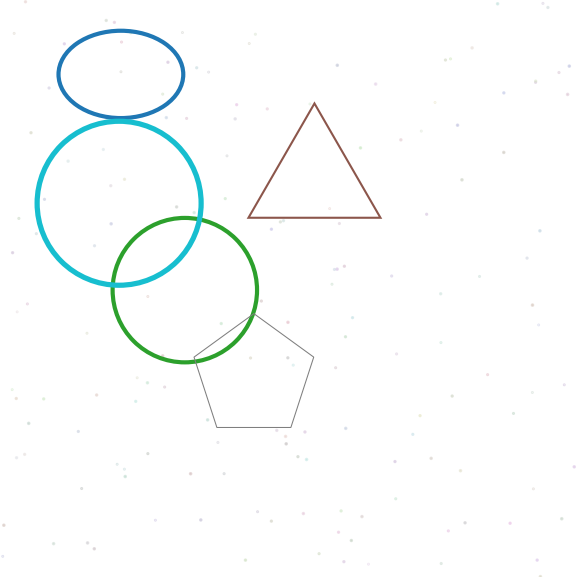[{"shape": "oval", "thickness": 2, "radius": 0.54, "center": [0.209, 0.87]}, {"shape": "circle", "thickness": 2, "radius": 0.63, "center": [0.32, 0.497]}, {"shape": "triangle", "thickness": 1, "radius": 0.66, "center": [0.545, 0.688]}, {"shape": "pentagon", "thickness": 0.5, "radius": 0.54, "center": [0.44, 0.347]}, {"shape": "circle", "thickness": 2.5, "radius": 0.71, "center": [0.206, 0.647]}]